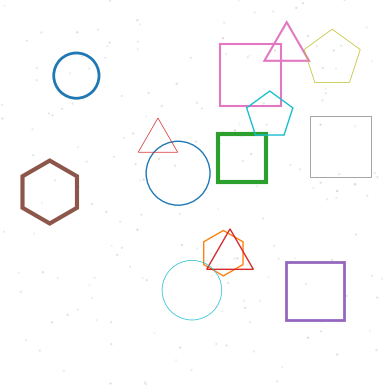[{"shape": "circle", "thickness": 2, "radius": 0.29, "center": [0.198, 0.804]}, {"shape": "circle", "thickness": 1, "radius": 0.41, "center": [0.463, 0.55]}, {"shape": "hexagon", "thickness": 1, "radius": 0.29, "center": [0.58, 0.342]}, {"shape": "square", "thickness": 3, "radius": 0.31, "center": [0.629, 0.589]}, {"shape": "triangle", "thickness": 1, "radius": 0.35, "center": [0.597, 0.335]}, {"shape": "triangle", "thickness": 0.5, "radius": 0.3, "center": [0.41, 0.634]}, {"shape": "square", "thickness": 2, "radius": 0.38, "center": [0.818, 0.244]}, {"shape": "hexagon", "thickness": 3, "radius": 0.41, "center": [0.129, 0.501]}, {"shape": "square", "thickness": 1.5, "radius": 0.4, "center": [0.651, 0.805]}, {"shape": "triangle", "thickness": 1.5, "radius": 0.33, "center": [0.745, 0.876]}, {"shape": "square", "thickness": 0.5, "radius": 0.4, "center": [0.886, 0.618]}, {"shape": "pentagon", "thickness": 0.5, "radius": 0.38, "center": [0.863, 0.848]}, {"shape": "circle", "thickness": 0.5, "radius": 0.39, "center": [0.499, 0.246]}, {"shape": "pentagon", "thickness": 1, "radius": 0.32, "center": [0.701, 0.7]}]